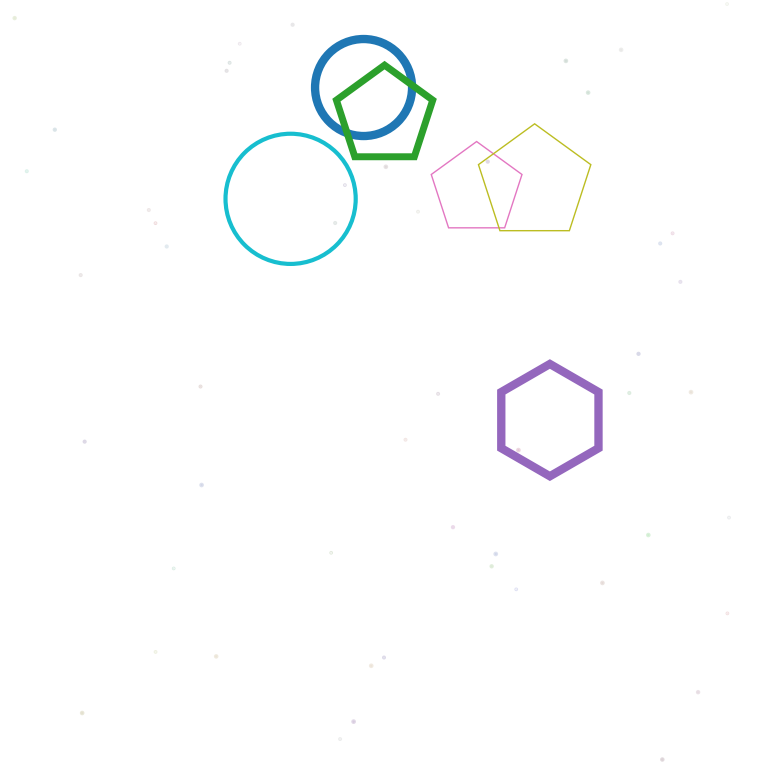[{"shape": "circle", "thickness": 3, "radius": 0.31, "center": [0.472, 0.886]}, {"shape": "pentagon", "thickness": 2.5, "radius": 0.33, "center": [0.499, 0.85]}, {"shape": "hexagon", "thickness": 3, "radius": 0.36, "center": [0.714, 0.454]}, {"shape": "pentagon", "thickness": 0.5, "radius": 0.31, "center": [0.619, 0.754]}, {"shape": "pentagon", "thickness": 0.5, "radius": 0.38, "center": [0.694, 0.762]}, {"shape": "circle", "thickness": 1.5, "radius": 0.42, "center": [0.377, 0.742]}]